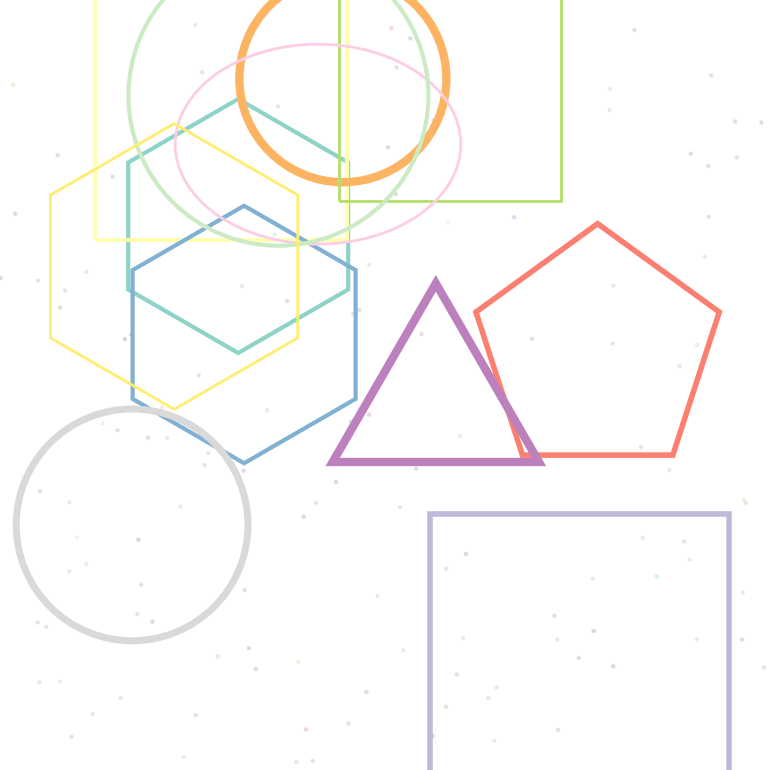[{"shape": "hexagon", "thickness": 1.5, "radius": 0.82, "center": [0.309, 0.706]}, {"shape": "square", "thickness": 1.5, "radius": 0.82, "center": [0.287, 0.853]}, {"shape": "square", "thickness": 2, "radius": 0.97, "center": [0.752, 0.139]}, {"shape": "pentagon", "thickness": 2, "radius": 0.83, "center": [0.776, 0.543]}, {"shape": "hexagon", "thickness": 1.5, "radius": 0.84, "center": [0.317, 0.566]}, {"shape": "circle", "thickness": 3, "radius": 0.67, "center": [0.445, 0.898]}, {"shape": "square", "thickness": 1, "radius": 0.72, "center": [0.585, 0.883]}, {"shape": "oval", "thickness": 1, "radius": 0.93, "center": [0.413, 0.813]}, {"shape": "circle", "thickness": 2.5, "radius": 0.75, "center": [0.172, 0.318]}, {"shape": "triangle", "thickness": 3, "radius": 0.77, "center": [0.566, 0.477]}, {"shape": "circle", "thickness": 1.5, "radius": 0.97, "center": [0.362, 0.876]}, {"shape": "hexagon", "thickness": 1, "radius": 0.93, "center": [0.226, 0.654]}]